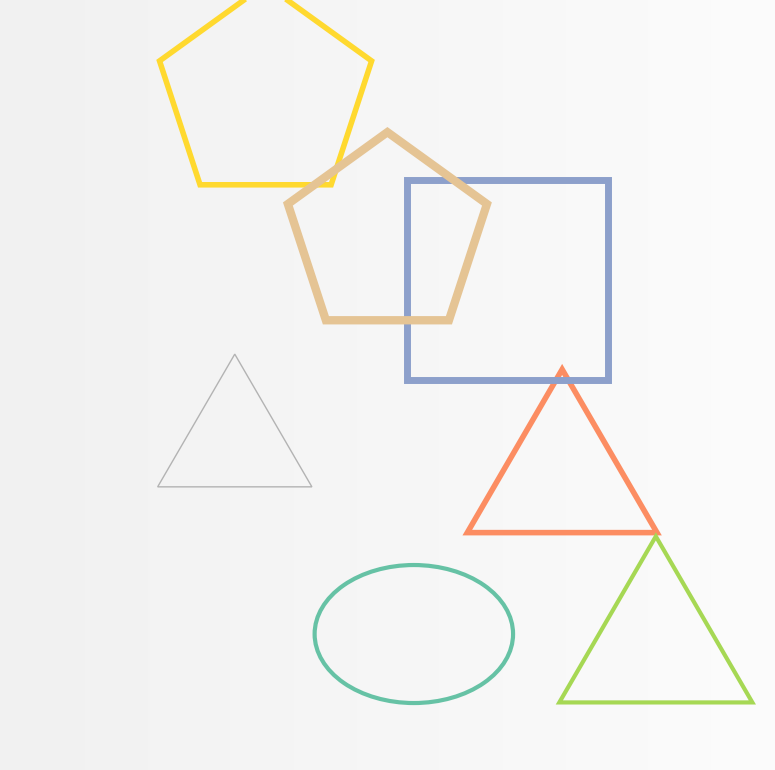[{"shape": "oval", "thickness": 1.5, "radius": 0.64, "center": [0.534, 0.177]}, {"shape": "triangle", "thickness": 2, "radius": 0.71, "center": [0.725, 0.379]}, {"shape": "square", "thickness": 2.5, "radius": 0.65, "center": [0.654, 0.636]}, {"shape": "triangle", "thickness": 1.5, "radius": 0.72, "center": [0.846, 0.16]}, {"shape": "pentagon", "thickness": 2, "radius": 0.72, "center": [0.343, 0.876]}, {"shape": "pentagon", "thickness": 3, "radius": 0.68, "center": [0.5, 0.693]}, {"shape": "triangle", "thickness": 0.5, "radius": 0.57, "center": [0.303, 0.425]}]